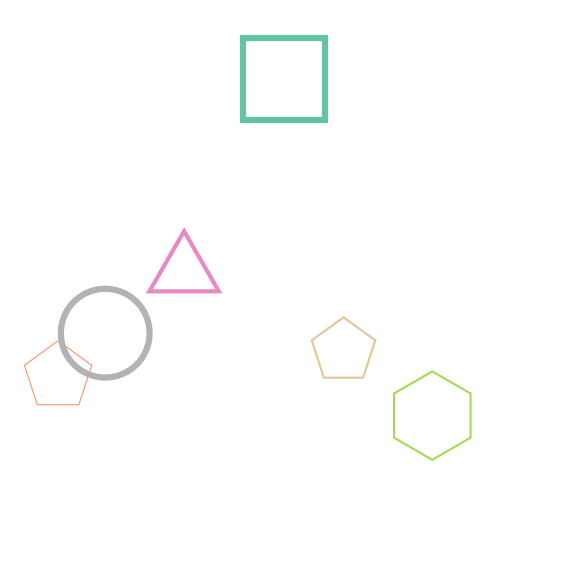[{"shape": "square", "thickness": 3, "radius": 0.35, "center": [0.492, 0.862]}, {"shape": "pentagon", "thickness": 0.5, "radius": 0.31, "center": [0.1, 0.348]}, {"shape": "triangle", "thickness": 2, "radius": 0.35, "center": [0.319, 0.529]}, {"shape": "hexagon", "thickness": 1, "radius": 0.38, "center": [0.749, 0.28]}, {"shape": "pentagon", "thickness": 1, "radius": 0.29, "center": [0.595, 0.392]}, {"shape": "circle", "thickness": 3, "radius": 0.38, "center": [0.182, 0.422]}]